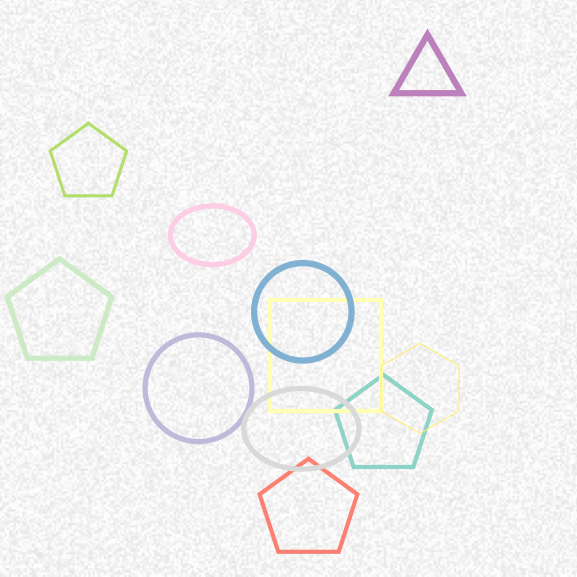[{"shape": "pentagon", "thickness": 2, "radius": 0.44, "center": [0.664, 0.262]}, {"shape": "square", "thickness": 2, "radius": 0.48, "center": [0.564, 0.383]}, {"shape": "circle", "thickness": 2.5, "radius": 0.46, "center": [0.344, 0.327]}, {"shape": "pentagon", "thickness": 2, "radius": 0.45, "center": [0.534, 0.116]}, {"shape": "circle", "thickness": 3, "radius": 0.42, "center": [0.524, 0.459]}, {"shape": "pentagon", "thickness": 1.5, "radius": 0.35, "center": [0.153, 0.716]}, {"shape": "oval", "thickness": 2.5, "radius": 0.36, "center": [0.368, 0.592]}, {"shape": "oval", "thickness": 2.5, "radius": 0.5, "center": [0.522, 0.257]}, {"shape": "triangle", "thickness": 3, "radius": 0.34, "center": [0.74, 0.872]}, {"shape": "pentagon", "thickness": 2.5, "radius": 0.48, "center": [0.103, 0.456]}, {"shape": "hexagon", "thickness": 0.5, "radius": 0.39, "center": [0.727, 0.327]}]